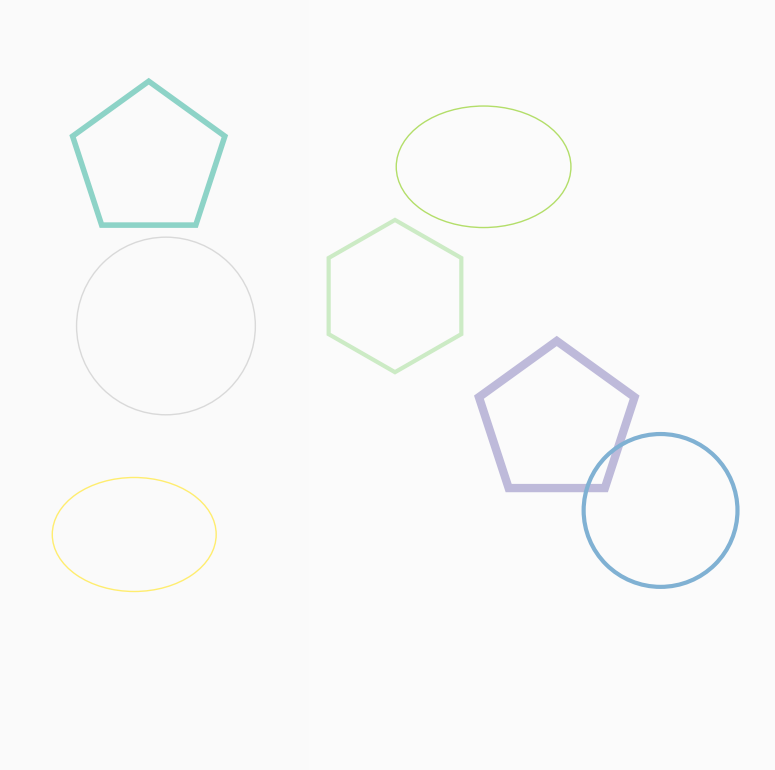[{"shape": "pentagon", "thickness": 2, "radius": 0.52, "center": [0.192, 0.791]}, {"shape": "pentagon", "thickness": 3, "radius": 0.53, "center": [0.718, 0.452]}, {"shape": "circle", "thickness": 1.5, "radius": 0.5, "center": [0.852, 0.337]}, {"shape": "oval", "thickness": 0.5, "radius": 0.56, "center": [0.624, 0.783]}, {"shape": "circle", "thickness": 0.5, "radius": 0.58, "center": [0.214, 0.577]}, {"shape": "hexagon", "thickness": 1.5, "radius": 0.49, "center": [0.51, 0.616]}, {"shape": "oval", "thickness": 0.5, "radius": 0.53, "center": [0.173, 0.306]}]